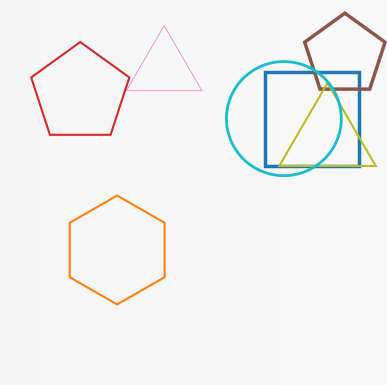[{"shape": "square", "thickness": 2.5, "radius": 0.61, "center": [0.805, 0.692]}, {"shape": "hexagon", "thickness": 1.5, "radius": 0.71, "center": [0.302, 0.351]}, {"shape": "pentagon", "thickness": 1.5, "radius": 0.67, "center": [0.207, 0.758]}, {"shape": "pentagon", "thickness": 2.5, "radius": 0.55, "center": [0.89, 0.857]}, {"shape": "triangle", "thickness": 0.5, "radius": 0.56, "center": [0.424, 0.821]}, {"shape": "triangle", "thickness": 1.5, "radius": 0.72, "center": [0.845, 0.641]}, {"shape": "circle", "thickness": 2, "radius": 0.74, "center": [0.733, 0.692]}]